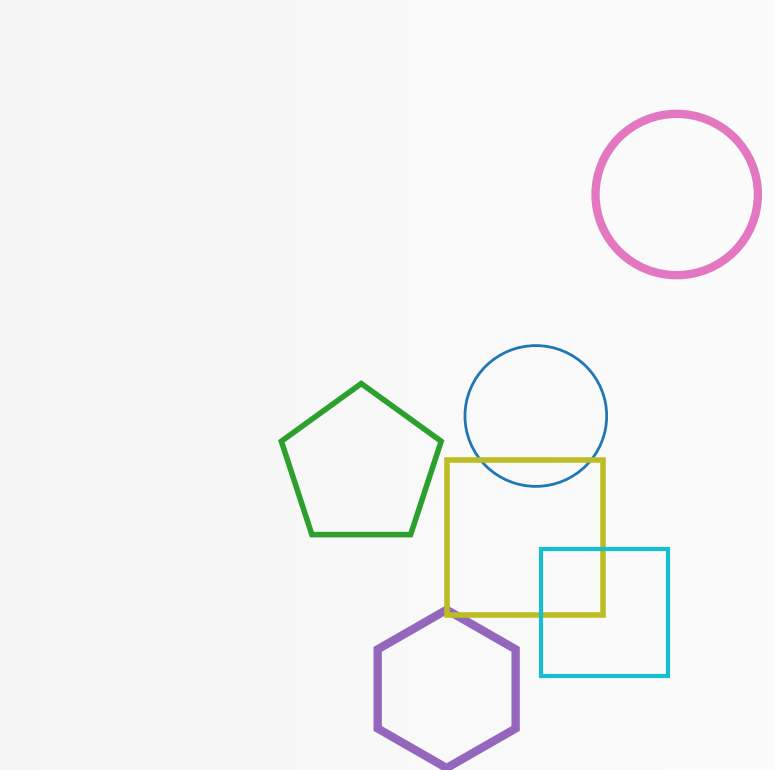[{"shape": "circle", "thickness": 1, "radius": 0.46, "center": [0.691, 0.46]}, {"shape": "pentagon", "thickness": 2, "radius": 0.54, "center": [0.466, 0.393]}, {"shape": "hexagon", "thickness": 3, "radius": 0.51, "center": [0.576, 0.105]}, {"shape": "circle", "thickness": 3, "radius": 0.52, "center": [0.873, 0.747]}, {"shape": "square", "thickness": 2, "radius": 0.5, "center": [0.677, 0.302]}, {"shape": "square", "thickness": 1.5, "radius": 0.41, "center": [0.78, 0.204]}]